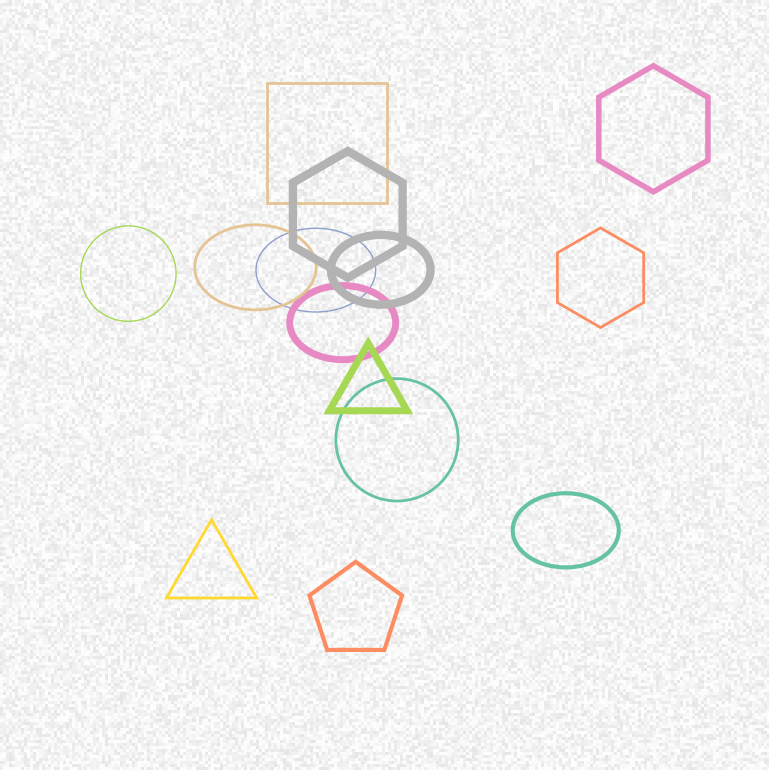[{"shape": "oval", "thickness": 1.5, "radius": 0.34, "center": [0.735, 0.311]}, {"shape": "circle", "thickness": 1, "radius": 0.4, "center": [0.516, 0.429]}, {"shape": "hexagon", "thickness": 1, "radius": 0.32, "center": [0.78, 0.639]}, {"shape": "pentagon", "thickness": 1.5, "radius": 0.32, "center": [0.462, 0.207]}, {"shape": "oval", "thickness": 0.5, "radius": 0.39, "center": [0.41, 0.649]}, {"shape": "hexagon", "thickness": 2, "radius": 0.41, "center": [0.849, 0.833]}, {"shape": "oval", "thickness": 2.5, "radius": 0.34, "center": [0.445, 0.581]}, {"shape": "triangle", "thickness": 2.5, "radius": 0.29, "center": [0.478, 0.496]}, {"shape": "circle", "thickness": 0.5, "radius": 0.31, "center": [0.167, 0.645]}, {"shape": "triangle", "thickness": 1, "radius": 0.34, "center": [0.275, 0.257]}, {"shape": "oval", "thickness": 1, "radius": 0.39, "center": [0.332, 0.653]}, {"shape": "square", "thickness": 1, "radius": 0.39, "center": [0.424, 0.815]}, {"shape": "oval", "thickness": 3, "radius": 0.32, "center": [0.494, 0.65]}, {"shape": "hexagon", "thickness": 3, "radius": 0.41, "center": [0.452, 0.721]}]